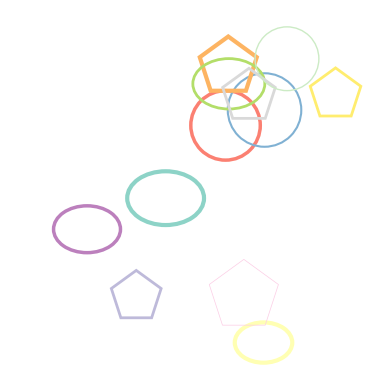[{"shape": "oval", "thickness": 3, "radius": 0.5, "center": [0.43, 0.485]}, {"shape": "oval", "thickness": 3, "radius": 0.37, "center": [0.684, 0.11]}, {"shape": "pentagon", "thickness": 2, "radius": 0.34, "center": [0.354, 0.23]}, {"shape": "circle", "thickness": 2.5, "radius": 0.45, "center": [0.586, 0.674]}, {"shape": "circle", "thickness": 1.5, "radius": 0.48, "center": [0.687, 0.714]}, {"shape": "pentagon", "thickness": 3, "radius": 0.39, "center": [0.593, 0.827]}, {"shape": "oval", "thickness": 2, "radius": 0.47, "center": [0.594, 0.782]}, {"shape": "pentagon", "thickness": 0.5, "radius": 0.47, "center": [0.633, 0.232]}, {"shape": "pentagon", "thickness": 2, "radius": 0.36, "center": [0.647, 0.751]}, {"shape": "oval", "thickness": 2.5, "radius": 0.43, "center": [0.226, 0.405]}, {"shape": "circle", "thickness": 1, "radius": 0.41, "center": [0.745, 0.847]}, {"shape": "pentagon", "thickness": 2, "radius": 0.35, "center": [0.872, 0.755]}]